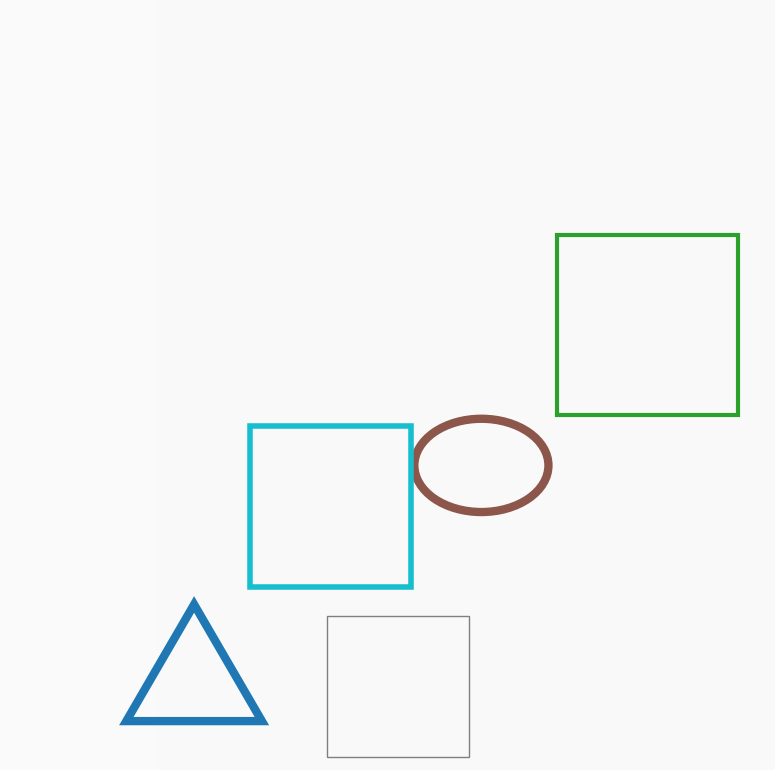[{"shape": "triangle", "thickness": 3, "radius": 0.5, "center": [0.25, 0.114]}, {"shape": "square", "thickness": 1.5, "radius": 0.58, "center": [0.836, 0.578]}, {"shape": "oval", "thickness": 3, "radius": 0.43, "center": [0.621, 0.396]}, {"shape": "square", "thickness": 0.5, "radius": 0.46, "center": [0.514, 0.108]}, {"shape": "square", "thickness": 2, "radius": 0.52, "center": [0.426, 0.342]}]